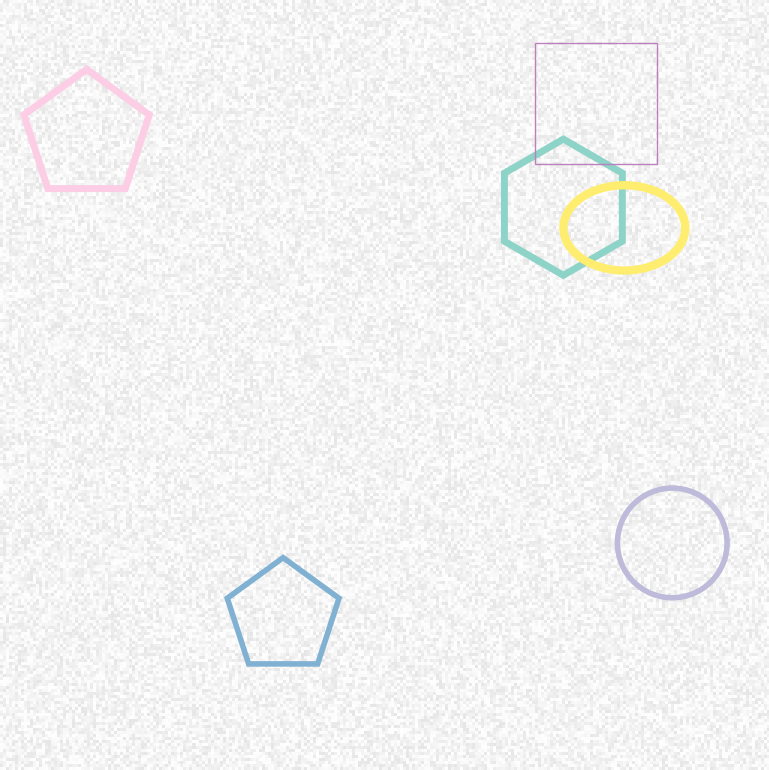[{"shape": "hexagon", "thickness": 2.5, "radius": 0.44, "center": [0.732, 0.731]}, {"shape": "circle", "thickness": 2, "radius": 0.36, "center": [0.873, 0.295]}, {"shape": "pentagon", "thickness": 2, "radius": 0.38, "center": [0.368, 0.199]}, {"shape": "pentagon", "thickness": 2.5, "radius": 0.43, "center": [0.112, 0.824]}, {"shape": "square", "thickness": 0.5, "radius": 0.4, "center": [0.774, 0.866]}, {"shape": "oval", "thickness": 3, "radius": 0.4, "center": [0.811, 0.704]}]